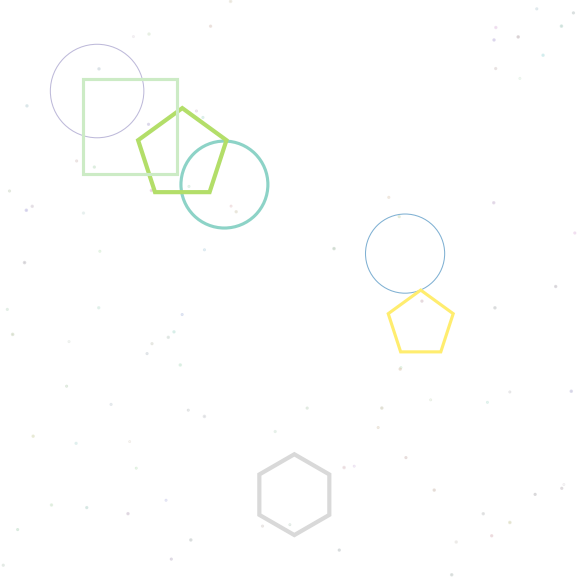[{"shape": "circle", "thickness": 1.5, "radius": 0.38, "center": [0.389, 0.68]}, {"shape": "circle", "thickness": 0.5, "radius": 0.4, "center": [0.168, 0.842]}, {"shape": "circle", "thickness": 0.5, "radius": 0.34, "center": [0.701, 0.56]}, {"shape": "pentagon", "thickness": 2, "radius": 0.4, "center": [0.316, 0.731]}, {"shape": "hexagon", "thickness": 2, "radius": 0.35, "center": [0.51, 0.143]}, {"shape": "square", "thickness": 1.5, "radius": 0.41, "center": [0.225, 0.78]}, {"shape": "pentagon", "thickness": 1.5, "radius": 0.3, "center": [0.729, 0.438]}]